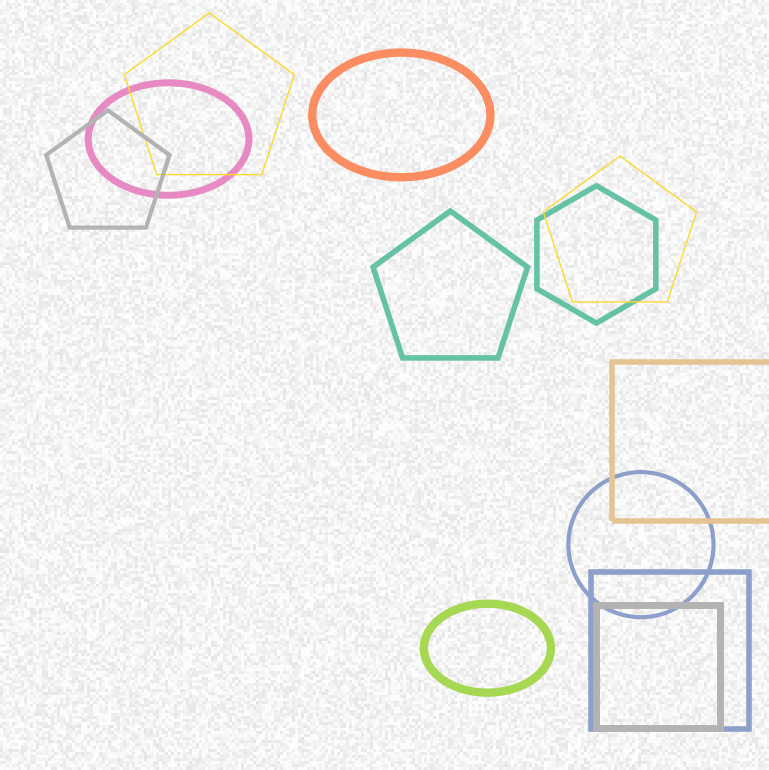[{"shape": "hexagon", "thickness": 2, "radius": 0.45, "center": [0.775, 0.67]}, {"shape": "pentagon", "thickness": 2, "radius": 0.53, "center": [0.585, 0.621]}, {"shape": "oval", "thickness": 3, "radius": 0.58, "center": [0.521, 0.851]}, {"shape": "circle", "thickness": 1.5, "radius": 0.47, "center": [0.832, 0.293]}, {"shape": "square", "thickness": 2, "radius": 0.51, "center": [0.87, 0.155]}, {"shape": "oval", "thickness": 2.5, "radius": 0.52, "center": [0.219, 0.819]}, {"shape": "oval", "thickness": 3, "radius": 0.41, "center": [0.633, 0.158]}, {"shape": "pentagon", "thickness": 0.5, "radius": 0.58, "center": [0.272, 0.867]}, {"shape": "pentagon", "thickness": 0.5, "radius": 0.52, "center": [0.805, 0.693]}, {"shape": "square", "thickness": 2, "radius": 0.52, "center": [0.898, 0.427]}, {"shape": "pentagon", "thickness": 1.5, "radius": 0.42, "center": [0.14, 0.773]}, {"shape": "square", "thickness": 2.5, "radius": 0.4, "center": [0.855, 0.134]}]